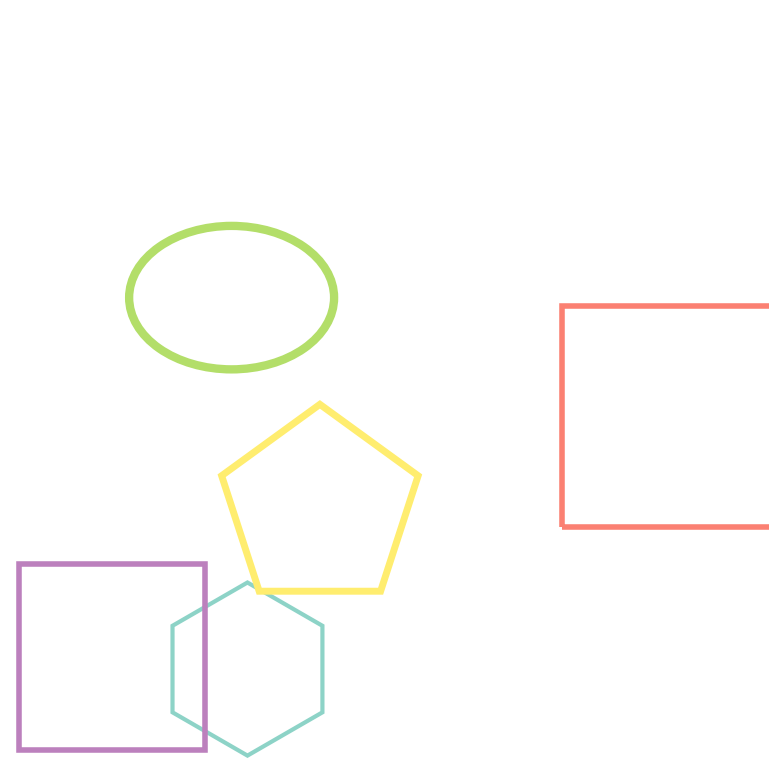[{"shape": "hexagon", "thickness": 1.5, "radius": 0.56, "center": [0.321, 0.131]}, {"shape": "square", "thickness": 2, "radius": 0.72, "center": [0.873, 0.459]}, {"shape": "oval", "thickness": 3, "radius": 0.67, "center": [0.301, 0.613]}, {"shape": "square", "thickness": 2, "radius": 0.6, "center": [0.145, 0.147]}, {"shape": "pentagon", "thickness": 2.5, "radius": 0.67, "center": [0.415, 0.341]}]